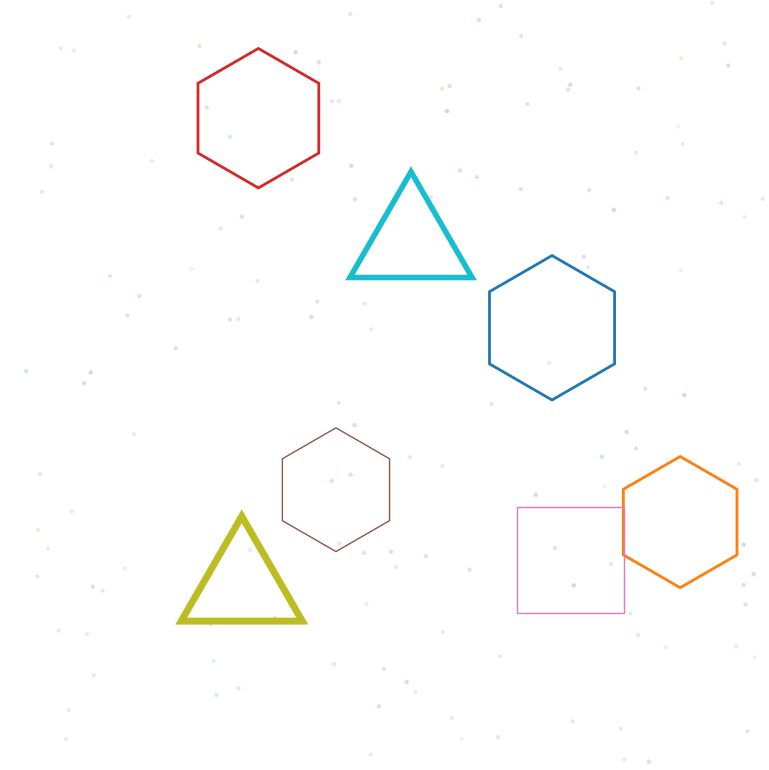[{"shape": "hexagon", "thickness": 1, "radius": 0.47, "center": [0.717, 0.574]}, {"shape": "hexagon", "thickness": 1, "radius": 0.43, "center": [0.883, 0.322]}, {"shape": "hexagon", "thickness": 1, "radius": 0.45, "center": [0.336, 0.847]}, {"shape": "hexagon", "thickness": 0.5, "radius": 0.4, "center": [0.436, 0.364]}, {"shape": "square", "thickness": 0.5, "radius": 0.34, "center": [0.741, 0.273]}, {"shape": "triangle", "thickness": 2.5, "radius": 0.45, "center": [0.314, 0.239]}, {"shape": "triangle", "thickness": 2, "radius": 0.46, "center": [0.534, 0.685]}]